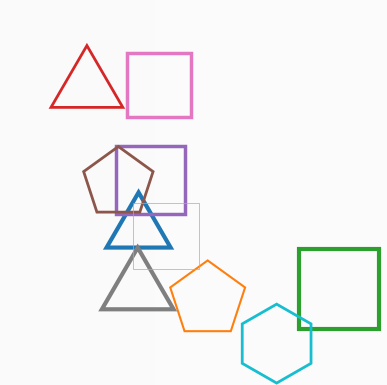[{"shape": "triangle", "thickness": 3, "radius": 0.48, "center": [0.358, 0.405]}, {"shape": "pentagon", "thickness": 1.5, "radius": 0.51, "center": [0.536, 0.222]}, {"shape": "square", "thickness": 3, "radius": 0.52, "center": [0.874, 0.25]}, {"shape": "triangle", "thickness": 2, "radius": 0.54, "center": [0.224, 0.775]}, {"shape": "square", "thickness": 2.5, "radius": 0.44, "center": [0.389, 0.533]}, {"shape": "pentagon", "thickness": 2, "radius": 0.47, "center": [0.305, 0.525]}, {"shape": "square", "thickness": 2.5, "radius": 0.42, "center": [0.41, 0.78]}, {"shape": "triangle", "thickness": 3, "radius": 0.53, "center": [0.355, 0.25]}, {"shape": "square", "thickness": 0.5, "radius": 0.43, "center": [0.428, 0.387]}, {"shape": "hexagon", "thickness": 2, "radius": 0.51, "center": [0.714, 0.108]}]